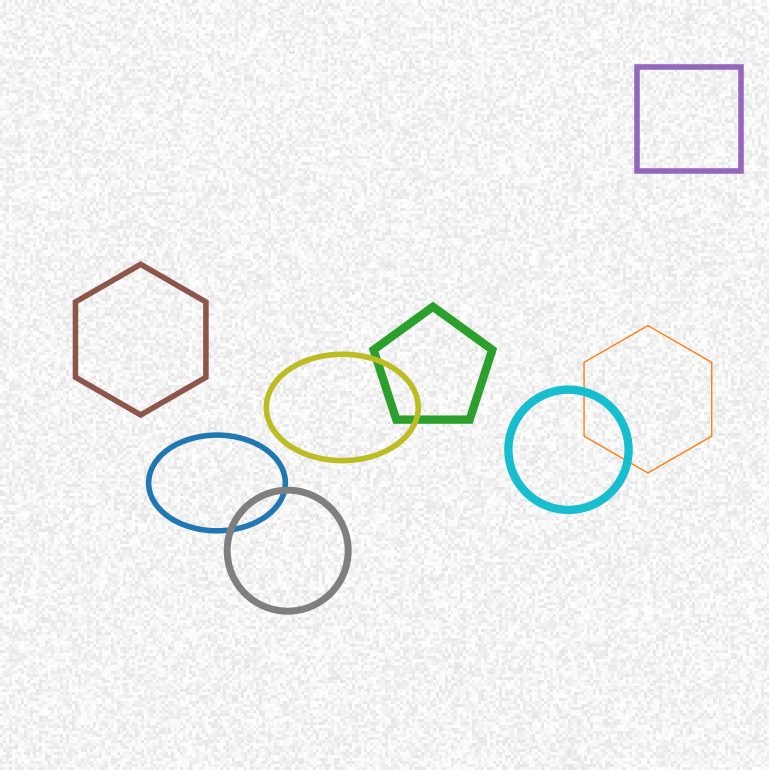[{"shape": "oval", "thickness": 2, "radius": 0.44, "center": [0.282, 0.373]}, {"shape": "hexagon", "thickness": 0.5, "radius": 0.48, "center": [0.841, 0.481]}, {"shape": "pentagon", "thickness": 3, "radius": 0.41, "center": [0.562, 0.521]}, {"shape": "square", "thickness": 2, "radius": 0.34, "center": [0.894, 0.845]}, {"shape": "hexagon", "thickness": 2, "radius": 0.49, "center": [0.183, 0.559]}, {"shape": "circle", "thickness": 2.5, "radius": 0.39, "center": [0.374, 0.285]}, {"shape": "oval", "thickness": 2, "radius": 0.49, "center": [0.444, 0.471]}, {"shape": "circle", "thickness": 3, "radius": 0.39, "center": [0.738, 0.416]}]